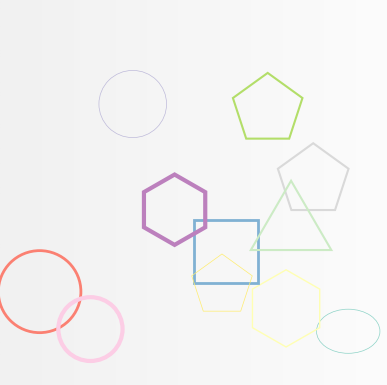[{"shape": "oval", "thickness": 0.5, "radius": 0.41, "center": [0.899, 0.14]}, {"shape": "hexagon", "thickness": 1, "radius": 0.5, "center": [0.738, 0.199]}, {"shape": "circle", "thickness": 0.5, "radius": 0.44, "center": [0.343, 0.73]}, {"shape": "circle", "thickness": 2, "radius": 0.53, "center": [0.102, 0.242]}, {"shape": "square", "thickness": 2, "radius": 0.41, "center": [0.583, 0.346]}, {"shape": "pentagon", "thickness": 1.5, "radius": 0.47, "center": [0.691, 0.716]}, {"shape": "circle", "thickness": 3, "radius": 0.41, "center": [0.233, 0.145]}, {"shape": "pentagon", "thickness": 1.5, "radius": 0.48, "center": [0.808, 0.532]}, {"shape": "hexagon", "thickness": 3, "radius": 0.46, "center": [0.451, 0.455]}, {"shape": "triangle", "thickness": 1.5, "radius": 0.6, "center": [0.751, 0.411]}, {"shape": "pentagon", "thickness": 0.5, "radius": 0.41, "center": [0.573, 0.258]}]